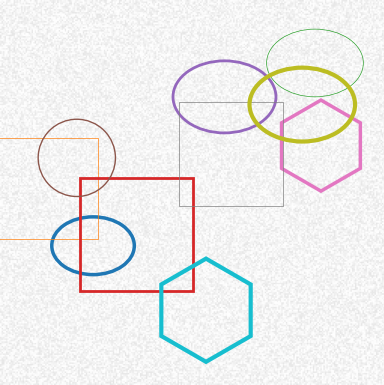[{"shape": "oval", "thickness": 2.5, "radius": 0.54, "center": [0.242, 0.362]}, {"shape": "square", "thickness": 0.5, "radius": 0.66, "center": [0.122, 0.511]}, {"shape": "oval", "thickness": 0.5, "radius": 0.63, "center": [0.818, 0.836]}, {"shape": "square", "thickness": 2, "radius": 0.74, "center": [0.355, 0.391]}, {"shape": "oval", "thickness": 2, "radius": 0.67, "center": [0.583, 0.748]}, {"shape": "circle", "thickness": 1, "radius": 0.5, "center": [0.199, 0.59]}, {"shape": "hexagon", "thickness": 2.5, "radius": 0.59, "center": [0.834, 0.622]}, {"shape": "square", "thickness": 0.5, "radius": 0.67, "center": [0.6, 0.6]}, {"shape": "oval", "thickness": 3, "radius": 0.69, "center": [0.785, 0.728]}, {"shape": "hexagon", "thickness": 3, "radius": 0.67, "center": [0.535, 0.194]}]